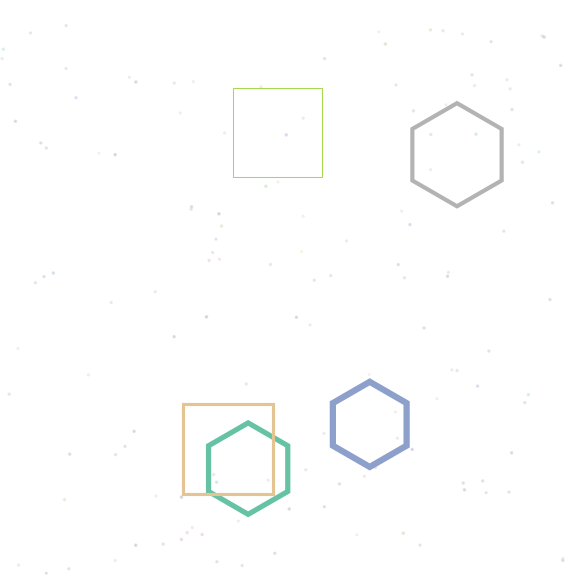[{"shape": "hexagon", "thickness": 2.5, "radius": 0.4, "center": [0.43, 0.188]}, {"shape": "hexagon", "thickness": 3, "radius": 0.37, "center": [0.64, 0.264]}, {"shape": "square", "thickness": 0.5, "radius": 0.38, "center": [0.481, 0.77]}, {"shape": "square", "thickness": 1.5, "radius": 0.39, "center": [0.395, 0.221]}, {"shape": "hexagon", "thickness": 2, "radius": 0.45, "center": [0.791, 0.731]}]